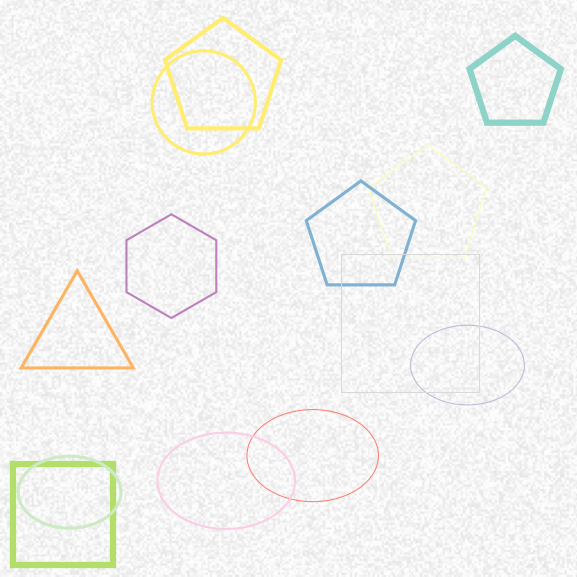[{"shape": "pentagon", "thickness": 3, "radius": 0.42, "center": [0.892, 0.854]}, {"shape": "pentagon", "thickness": 0.5, "radius": 0.54, "center": [0.741, 0.641]}, {"shape": "oval", "thickness": 0.5, "radius": 0.49, "center": [0.809, 0.367]}, {"shape": "oval", "thickness": 0.5, "radius": 0.57, "center": [0.541, 0.21]}, {"shape": "pentagon", "thickness": 1.5, "radius": 0.5, "center": [0.625, 0.586]}, {"shape": "triangle", "thickness": 1.5, "radius": 0.56, "center": [0.134, 0.418]}, {"shape": "square", "thickness": 3, "radius": 0.43, "center": [0.109, 0.108]}, {"shape": "oval", "thickness": 1, "radius": 0.6, "center": [0.392, 0.167]}, {"shape": "square", "thickness": 0.5, "radius": 0.6, "center": [0.71, 0.44]}, {"shape": "hexagon", "thickness": 1, "radius": 0.45, "center": [0.297, 0.538]}, {"shape": "oval", "thickness": 1.5, "radius": 0.45, "center": [0.12, 0.147]}, {"shape": "circle", "thickness": 1.5, "radius": 0.45, "center": [0.353, 0.822]}, {"shape": "pentagon", "thickness": 2, "radius": 0.53, "center": [0.386, 0.862]}]